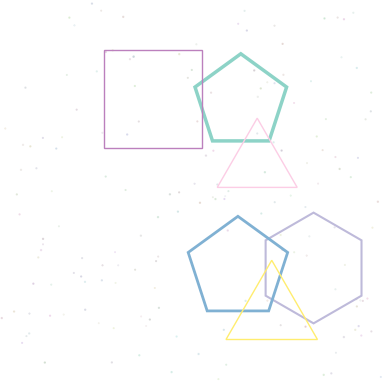[{"shape": "pentagon", "thickness": 2.5, "radius": 0.63, "center": [0.625, 0.735]}, {"shape": "hexagon", "thickness": 1.5, "radius": 0.72, "center": [0.814, 0.304]}, {"shape": "pentagon", "thickness": 2, "radius": 0.68, "center": [0.618, 0.302]}, {"shape": "triangle", "thickness": 1, "radius": 0.6, "center": [0.668, 0.573]}, {"shape": "square", "thickness": 1, "radius": 0.64, "center": [0.398, 0.742]}, {"shape": "triangle", "thickness": 1, "radius": 0.69, "center": [0.706, 0.187]}]